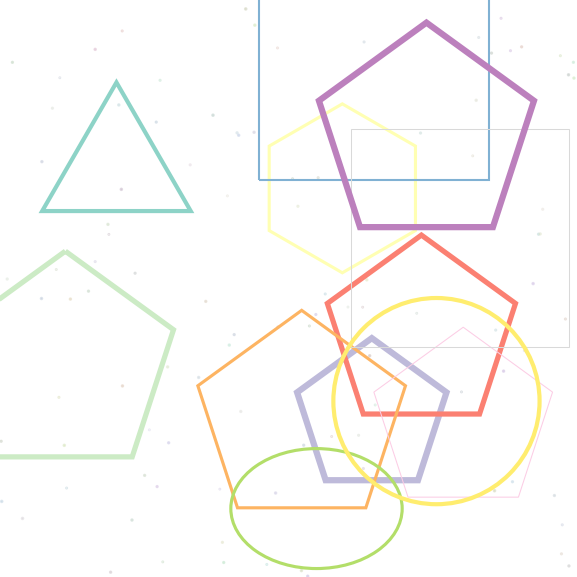[{"shape": "triangle", "thickness": 2, "radius": 0.74, "center": [0.202, 0.708]}, {"shape": "hexagon", "thickness": 1.5, "radius": 0.73, "center": [0.593, 0.673]}, {"shape": "pentagon", "thickness": 3, "radius": 0.68, "center": [0.644, 0.278]}, {"shape": "pentagon", "thickness": 2.5, "radius": 0.86, "center": [0.73, 0.421]}, {"shape": "square", "thickness": 1, "radius": 0.99, "center": [0.648, 0.886]}, {"shape": "pentagon", "thickness": 1.5, "radius": 0.95, "center": [0.522, 0.273]}, {"shape": "oval", "thickness": 1.5, "radius": 0.74, "center": [0.548, 0.118]}, {"shape": "pentagon", "thickness": 0.5, "radius": 0.81, "center": [0.802, 0.27]}, {"shape": "square", "thickness": 0.5, "radius": 0.94, "center": [0.797, 0.586]}, {"shape": "pentagon", "thickness": 3, "radius": 0.98, "center": [0.738, 0.764]}, {"shape": "pentagon", "thickness": 2.5, "radius": 0.98, "center": [0.113, 0.367]}, {"shape": "circle", "thickness": 2, "radius": 0.89, "center": [0.756, 0.305]}]